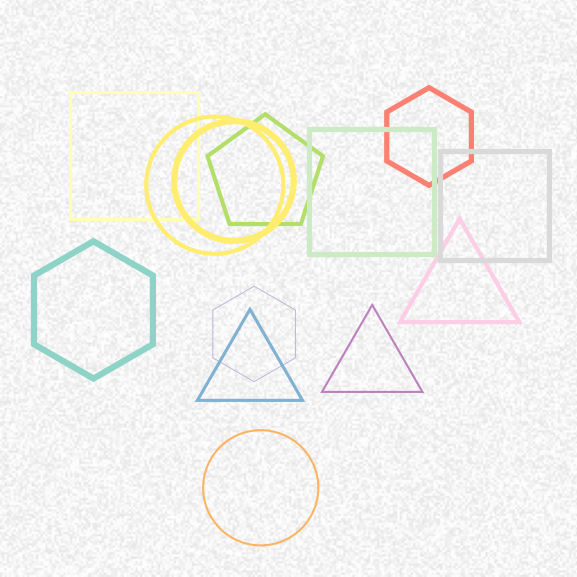[{"shape": "hexagon", "thickness": 3, "radius": 0.59, "center": [0.162, 0.462]}, {"shape": "square", "thickness": 1.5, "radius": 0.55, "center": [0.232, 0.73]}, {"shape": "hexagon", "thickness": 0.5, "radius": 0.41, "center": [0.44, 0.421]}, {"shape": "hexagon", "thickness": 2.5, "radius": 0.42, "center": [0.743, 0.763]}, {"shape": "triangle", "thickness": 1.5, "radius": 0.53, "center": [0.433, 0.358]}, {"shape": "circle", "thickness": 1, "radius": 0.5, "center": [0.451, 0.154]}, {"shape": "pentagon", "thickness": 2, "radius": 0.53, "center": [0.459, 0.696]}, {"shape": "triangle", "thickness": 2, "radius": 0.6, "center": [0.796, 0.501]}, {"shape": "square", "thickness": 2.5, "radius": 0.47, "center": [0.856, 0.643]}, {"shape": "triangle", "thickness": 1, "radius": 0.5, "center": [0.645, 0.371]}, {"shape": "square", "thickness": 2.5, "radius": 0.54, "center": [0.643, 0.668]}, {"shape": "circle", "thickness": 2, "radius": 0.59, "center": [0.372, 0.678]}, {"shape": "circle", "thickness": 3, "radius": 0.52, "center": [0.405, 0.686]}]